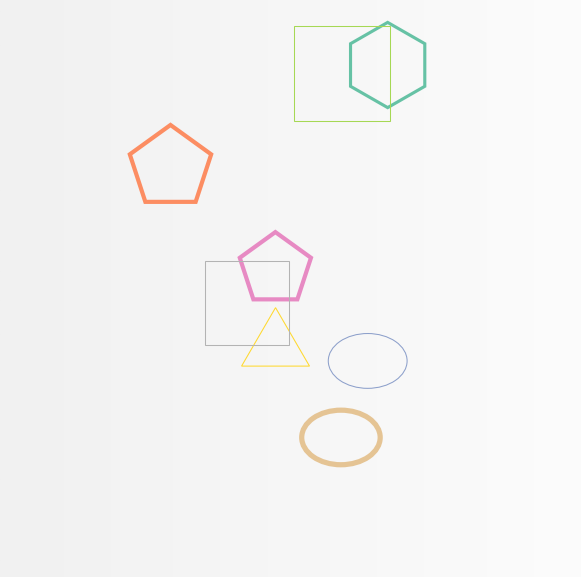[{"shape": "hexagon", "thickness": 1.5, "radius": 0.37, "center": [0.667, 0.887]}, {"shape": "pentagon", "thickness": 2, "radius": 0.37, "center": [0.293, 0.709]}, {"shape": "oval", "thickness": 0.5, "radius": 0.34, "center": [0.633, 0.374]}, {"shape": "pentagon", "thickness": 2, "radius": 0.32, "center": [0.474, 0.533]}, {"shape": "square", "thickness": 0.5, "radius": 0.41, "center": [0.588, 0.872]}, {"shape": "triangle", "thickness": 0.5, "radius": 0.34, "center": [0.474, 0.399]}, {"shape": "oval", "thickness": 2.5, "radius": 0.34, "center": [0.587, 0.242]}, {"shape": "square", "thickness": 0.5, "radius": 0.36, "center": [0.425, 0.474]}]